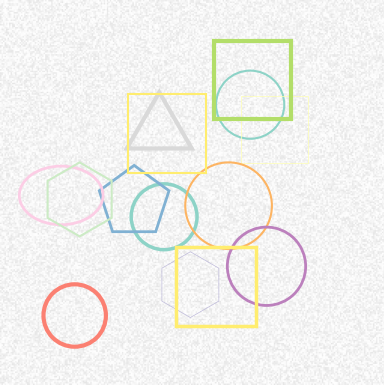[{"shape": "circle", "thickness": 1.5, "radius": 0.44, "center": [0.65, 0.728]}, {"shape": "circle", "thickness": 2.5, "radius": 0.43, "center": [0.426, 0.437]}, {"shape": "square", "thickness": 0.5, "radius": 0.43, "center": [0.713, 0.664]}, {"shape": "hexagon", "thickness": 0.5, "radius": 0.43, "center": [0.494, 0.261]}, {"shape": "circle", "thickness": 3, "radius": 0.41, "center": [0.194, 0.181]}, {"shape": "pentagon", "thickness": 2, "radius": 0.48, "center": [0.348, 0.475]}, {"shape": "circle", "thickness": 1.5, "radius": 0.56, "center": [0.594, 0.466]}, {"shape": "square", "thickness": 3, "radius": 0.5, "center": [0.656, 0.792]}, {"shape": "oval", "thickness": 2, "radius": 0.54, "center": [0.159, 0.492]}, {"shape": "triangle", "thickness": 3, "radius": 0.49, "center": [0.414, 0.663]}, {"shape": "circle", "thickness": 2, "radius": 0.51, "center": [0.692, 0.308]}, {"shape": "hexagon", "thickness": 1.5, "radius": 0.48, "center": [0.207, 0.482]}, {"shape": "square", "thickness": 2.5, "radius": 0.52, "center": [0.561, 0.256]}, {"shape": "square", "thickness": 1.5, "radius": 0.51, "center": [0.433, 0.653]}]